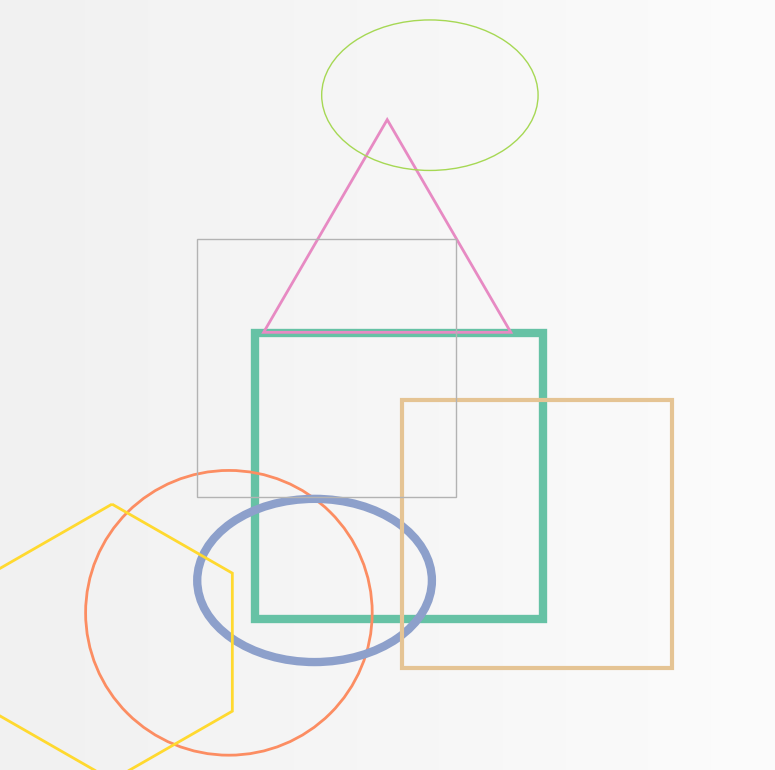[{"shape": "square", "thickness": 3, "radius": 0.93, "center": [0.515, 0.382]}, {"shape": "circle", "thickness": 1, "radius": 0.92, "center": [0.295, 0.204]}, {"shape": "oval", "thickness": 3, "radius": 0.76, "center": [0.406, 0.246]}, {"shape": "triangle", "thickness": 1, "radius": 0.92, "center": [0.5, 0.66]}, {"shape": "oval", "thickness": 0.5, "radius": 0.7, "center": [0.555, 0.876]}, {"shape": "hexagon", "thickness": 1, "radius": 0.9, "center": [0.145, 0.166]}, {"shape": "square", "thickness": 1.5, "radius": 0.87, "center": [0.693, 0.307]}, {"shape": "square", "thickness": 0.5, "radius": 0.84, "center": [0.421, 0.522]}]